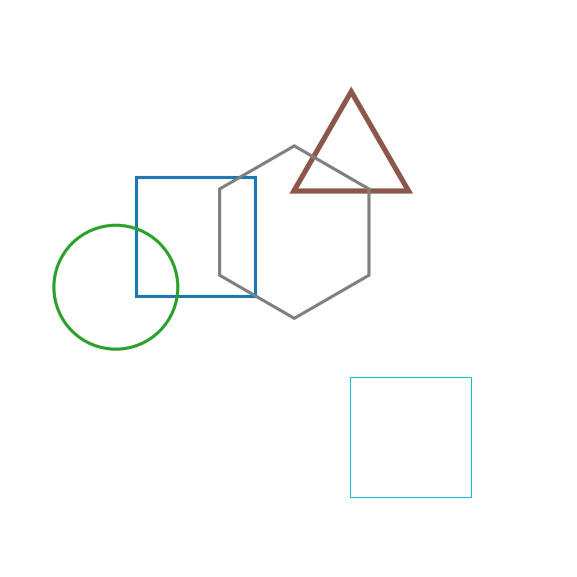[{"shape": "square", "thickness": 1.5, "radius": 0.51, "center": [0.338, 0.59]}, {"shape": "circle", "thickness": 1.5, "radius": 0.54, "center": [0.201, 0.502]}, {"shape": "triangle", "thickness": 2.5, "radius": 0.57, "center": [0.608, 0.726]}, {"shape": "hexagon", "thickness": 1.5, "radius": 0.75, "center": [0.51, 0.597]}, {"shape": "square", "thickness": 0.5, "radius": 0.52, "center": [0.711, 0.242]}]